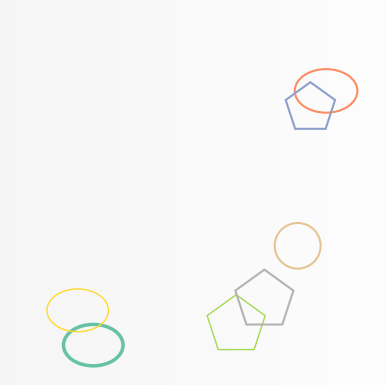[{"shape": "oval", "thickness": 2.5, "radius": 0.38, "center": [0.241, 0.104]}, {"shape": "oval", "thickness": 1.5, "radius": 0.4, "center": [0.841, 0.764]}, {"shape": "pentagon", "thickness": 1.5, "radius": 0.33, "center": [0.801, 0.72]}, {"shape": "pentagon", "thickness": 1, "radius": 0.39, "center": [0.609, 0.156]}, {"shape": "oval", "thickness": 1, "radius": 0.4, "center": [0.201, 0.194]}, {"shape": "circle", "thickness": 1.5, "radius": 0.3, "center": [0.768, 0.362]}, {"shape": "pentagon", "thickness": 1.5, "radius": 0.39, "center": [0.682, 0.221]}]